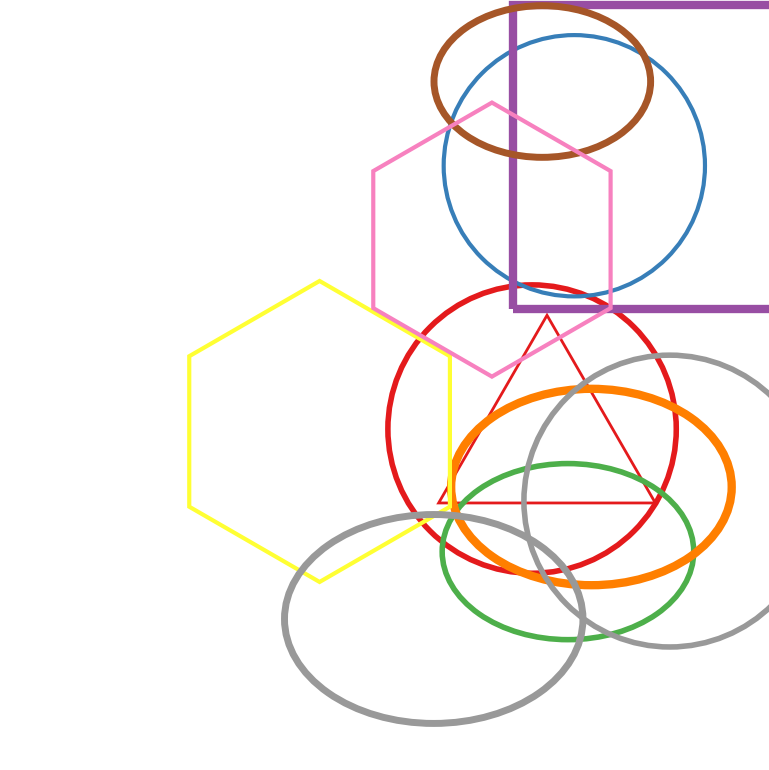[{"shape": "circle", "thickness": 2, "radius": 0.94, "center": [0.691, 0.443]}, {"shape": "triangle", "thickness": 1, "radius": 0.81, "center": [0.71, 0.428]}, {"shape": "circle", "thickness": 1.5, "radius": 0.85, "center": [0.746, 0.785]}, {"shape": "oval", "thickness": 2, "radius": 0.82, "center": [0.738, 0.284]}, {"shape": "square", "thickness": 3, "radius": 0.99, "center": [0.863, 0.796]}, {"shape": "oval", "thickness": 3, "radius": 0.91, "center": [0.768, 0.368]}, {"shape": "hexagon", "thickness": 1.5, "radius": 0.98, "center": [0.415, 0.44]}, {"shape": "oval", "thickness": 2.5, "radius": 0.7, "center": [0.704, 0.894]}, {"shape": "hexagon", "thickness": 1.5, "radius": 0.89, "center": [0.639, 0.689]}, {"shape": "oval", "thickness": 2.5, "radius": 0.97, "center": [0.563, 0.196]}, {"shape": "circle", "thickness": 2, "radius": 0.95, "center": [0.87, 0.349]}]